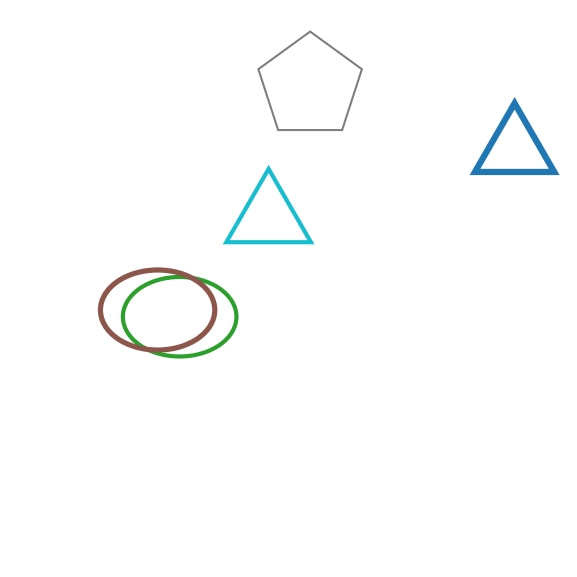[{"shape": "triangle", "thickness": 3, "radius": 0.4, "center": [0.891, 0.741]}, {"shape": "oval", "thickness": 2, "radius": 0.49, "center": [0.311, 0.451]}, {"shape": "oval", "thickness": 2.5, "radius": 0.5, "center": [0.273, 0.462]}, {"shape": "pentagon", "thickness": 1, "radius": 0.47, "center": [0.537, 0.85]}, {"shape": "triangle", "thickness": 2, "radius": 0.42, "center": [0.465, 0.622]}]